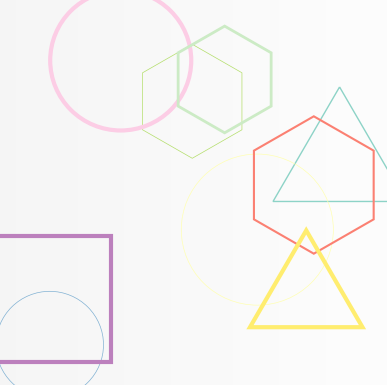[{"shape": "triangle", "thickness": 1, "radius": 0.99, "center": [0.876, 0.576]}, {"shape": "circle", "thickness": 0.5, "radius": 0.98, "center": [0.664, 0.404]}, {"shape": "hexagon", "thickness": 1.5, "radius": 0.89, "center": [0.81, 0.519]}, {"shape": "circle", "thickness": 0.5, "radius": 0.69, "center": [0.128, 0.105]}, {"shape": "hexagon", "thickness": 0.5, "radius": 0.74, "center": [0.496, 0.737]}, {"shape": "circle", "thickness": 3, "radius": 0.91, "center": [0.312, 0.843]}, {"shape": "square", "thickness": 3, "radius": 0.82, "center": [0.124, 0.223]}, {"shape": "hexagon", "thickness": 2, "radius": 0.69, "center": [0.58, 0.794]}, {"shape": "triangle", "thickness": 3, "radius": 0.84, "center": [0.79, 0.234]}]